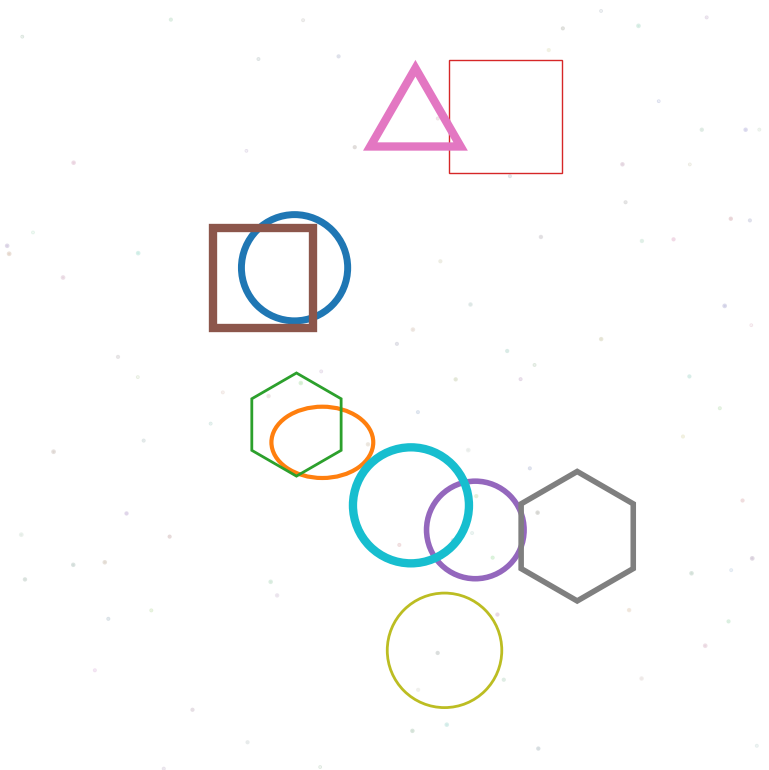[{"shape": "circle", "thickness": 2.5, "radius": 0.34, "center": [0.383, 0.652]}, {"shape": "oval", "thickness": 1.5, "radius": 0.33, "center": [0.419, 0.426]}, {"shape": "hexagon", "thickness": 1, "radius": 0.33, "center": [0.385, 0.449]}, {"shape": "square", "thickness": 0.5, "radius": 0.37, "center": [0.656, 0.849]}, {"shape": "circle", "thickness": 2, "radius": 0.32, "center": [0.617, 0.312]}, {"shape": "square", "thickness": 3, "radius": 0.32, "center": [0.341, 0.639]}, {"shape": "triangle", "thickness": 3, "radius": 0.34, "center": [0.54, 0.844]}, {"shape": "hexagon", "thickness": 2, "radius": 0.42, "center": [0.75, 0.304]}, {"shape": "circle", "thickness": 1, "radius": 0.37, "center": [0.577, 0.155]}, {"shape": "circle", "thickness": 3, "radius": 0.38, "center": [0.534, 0.344]}]